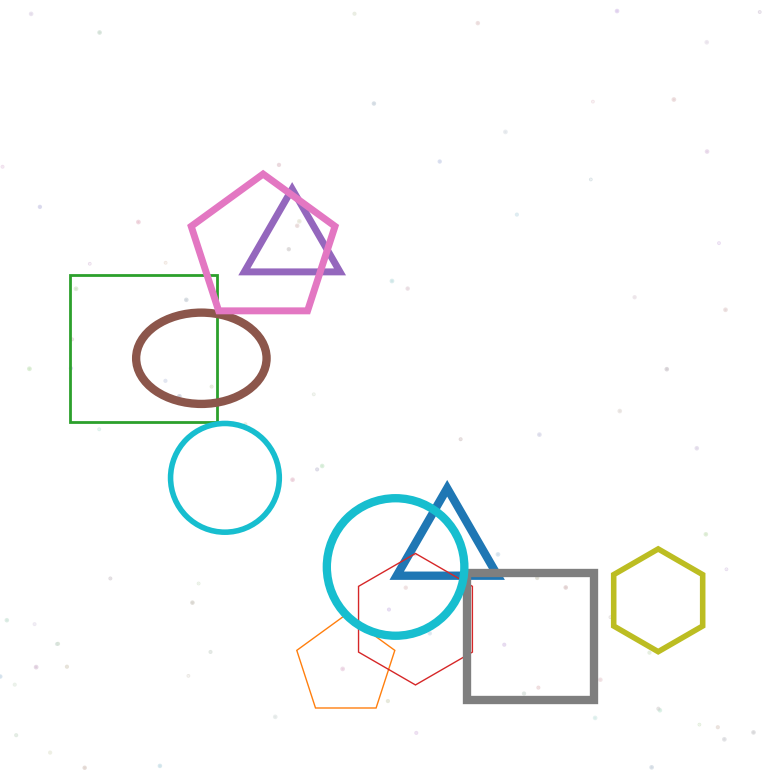[{"shape": "triangle", "thickness": 3, "radius": 0.38, "center": [0.581, 0.29]}, {"shape": "pentagon", "thickness": 0.5, "radius": 0.33, "center": [0.449, 0.135]}, {"shape": "square", "thickness": 1, "radius": 0.48, "center": [0.186, 0.547]}, {"shape": "hexagon", "thickness": 0.5, "radius": 0.43, "center": [0.54, 0.196]}, {"shape": "triangle", "thickness": 2.5, "radius": 0.36, "center": [0.379, 0.683]}, {"shape": "oval", "thickness": 3, "radius": 0.42, "center": [0.262, 0.535]}, {"shape": "pentagon", "thickness": 2.5, "radius": 0.49, "center": [0.342, 0.676]}, {"shape": "square", "thickness": 3, "radius": 0.41, "center": [0.689, 0.174]}, {"shape": "hexagon", "thickness": 2, "radius": 0.33, "center": [0.855, 0.22]}, {"shape": "circle", "thickness": 3, "radius": 0.45, "center": [0.514, 0.264]}, {"shape": "circle", "thickness": 2, "radius": 0.35, "center": [0.292, 0.379]}]